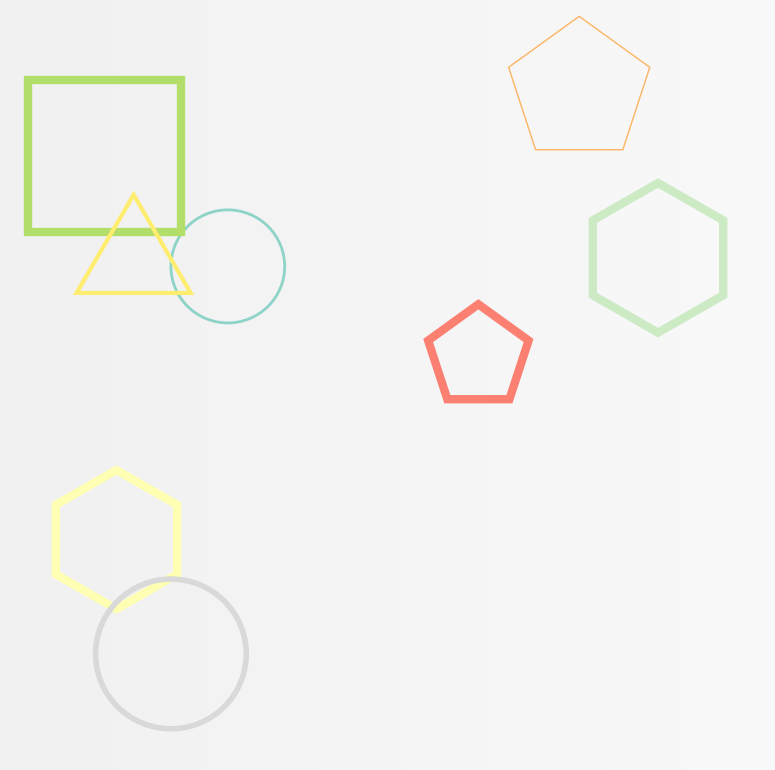[{"shape": "circle", "thickness": 1, "radius": 0.37, "center": [0.294, 0.654]}, {"shape": "hexagon", "thickness": 3, "radius": 0.45, "center": [0.15, 0.299]}, {"shape": "pentagon", "thickness": 3, "radius": 0.34, "center": [0.617, 0.537]}, {"shape": "pentagon", "thickness": 0.5, "radius": 0.48, "center": [0.747, 0.883]}, {"shape": "square", "thickness": 3, "radius": 0.49, "center": [0.135, 0.797]}, {"shape": "circle", "thickness": 2, "radius": 0.49, "center": [0.221, 0.151]}, {"shape": "hexagon", "thickness": 3, "radius": 0.49, "center": [0.849, 0.665]}, {"shape": "triangle", "thickness": 1.5, "radius": 0.43, "center": [0.172, 0.662]}]